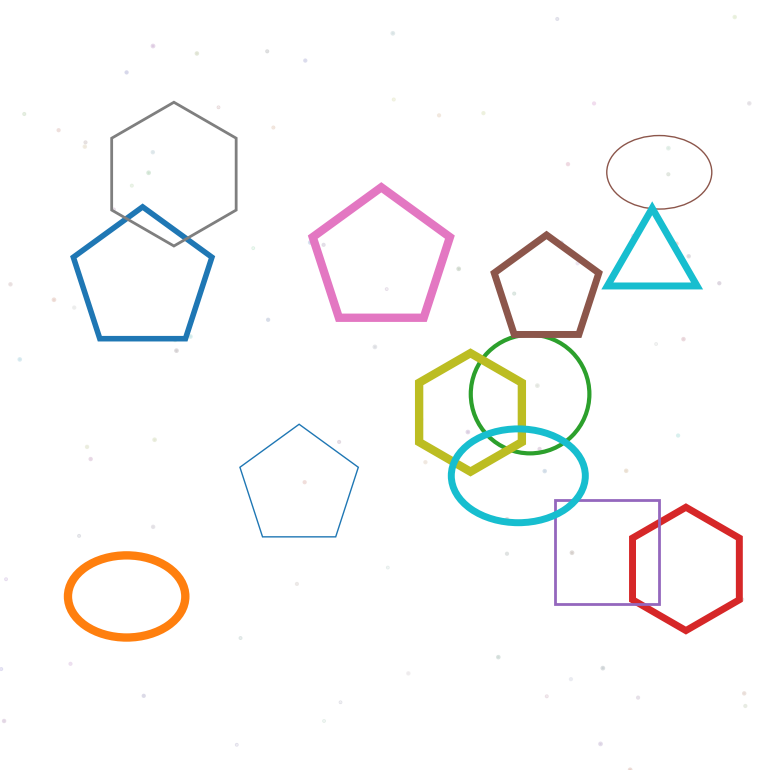[{"shape": "pentagon", "thickness": 0.5, "radius": 0.4, "center": [0.388, 0.368]}, {"shape": "pentagon", "thickness": 2, "radius": 0.47, "center": [0.185, 0.637]}, {"shape": "oval", "thickness": 3, "radius": 0.38, "center": [0.164, 0.225]}, {"shape": "circle", "thickness": 1.5, "radius": 0.39, "center": [0.688, 0.488]}, {"shape": "hexagon", "thickness": 2.5, "radius": 0.4, "center": [0.891, 0.261]}, {"shape": "square", "thickness": 1, "radius": 0.34, "center": [0.788, 0.284]}, {"shape": "pentagon", "thickness": 2.5, "radius": 0.36, "center": [0.71, 0.623]}, {"shape": "oval", "thickness": 0.5, "radius": 0.34, "center": [0.856, 0.776]}, {"shape": "pentagon", "thickness": 3, "radius": 0.47, "center": [0.495, 0.663]}, {"shape": "hexagon", "thickness": 1, "radius": 0.47, "center": [0.226, 0.774]}, {"shape": "hexagon", "thickness": 3, "radius": 0.39, "center": [0.611, 0.464]}, {"shape": "oval", "thickness": 2.5, "radius": 0.44, "center": [0.673, 0.382]}, {"shape": "triangle", "thickness": 2.5, "radius": 0.34, "center": [0.847, 0.662]}]